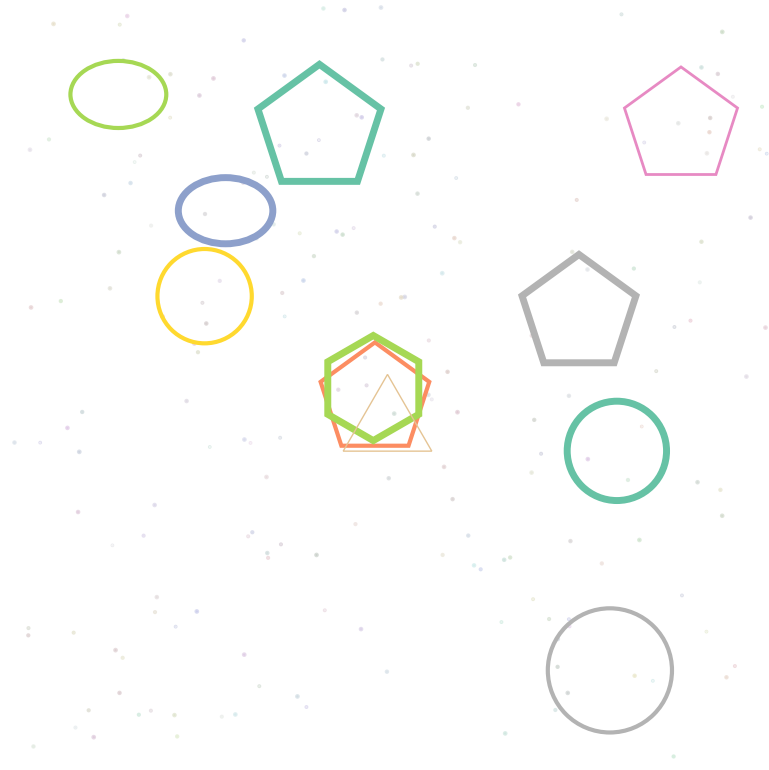[{"shape": "circle", "thickness": 2.5, "radius": 0.32, "center": [0.801, 0.414]}, {"shape": "pentagon", "thickness": 2.5, "radius": 0.42, "center": [0.415, 0.832]}, {"shape": "pentagon", "thickness": 1.5, "radius": 0.37, "center": [0.487, 0.481]}, {"shape": "oval", "thickness": 2.5, "radius": 0.31, "center": [0.293, 0.726]}, {"shape": "pentagon", "thickness": 1, "radius": 0.39, "center": [0.884, 0.836]}, {"shape": "oval", "thickness": 1.5, "radius": 0.31, "center": [0.154, 0.877]}, {"shape": "hexagon", "thickness": 2.5, "radius": 0.34, "center": [0.485, 0.496]}, {"shape": "circle", "thickness": 1.5, "radius": 0.31, "center": [0.266, 0.615]}, {"shape": "triangle", "thickness": 0.5, "radius": 0.33, "center": [0.503, 0.447]}, {"shape": "pentagon", "thickness": 2.5, "radius": 0.39, "center": [0.752, 0.592]}, {"shape": "circle", "thickness": 1.5, "radius": 0.4, "center": [0.792, 0.129]}]